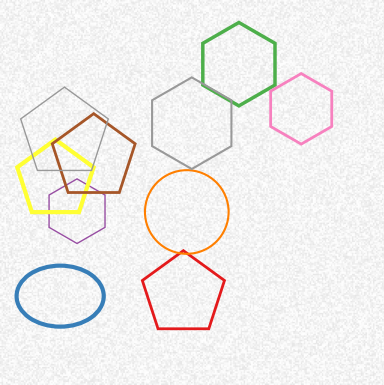[{"shape": "pentagon", "thickness": 2, "radius": 0.56, "center": [0.476, 0.237]}, {"shape": "oval", "thickness": 3, "radius": 0.57, "center": [0.156, 0.231]}, {"shape": "hexagon", "thickness": 2.5, "radius": 0.54, "center": [0.621, 0.833]}, {"shape": "hexagon", "thickness": 1, "radius": 0.42, "center": [0.2, 0.451]}, {"shape": "circle", "thickness": 1.5, "radius": 0.54, "center": [0.485, 0.449]}, {"shape": "pentagon", "thickness": 3, "radius": 0.52, "center": [0.144, 0.533]}, {"shape": "pentagon", "thickness": 2, "radius": 0.57, "center": [0.243, 0.592]}, {"shape": "hexagon", "thickness": 2, "radius": 0.46, "center": [0.782, 0.717]}, {"shape": "pentagon", "thickness": 1, "radius": 0.6, "center": [0.167, 0.654]}, {"shape": "hexagon", "thickness": 1.5, "radius": 0.59, "center": [0.498, 0.68]}]